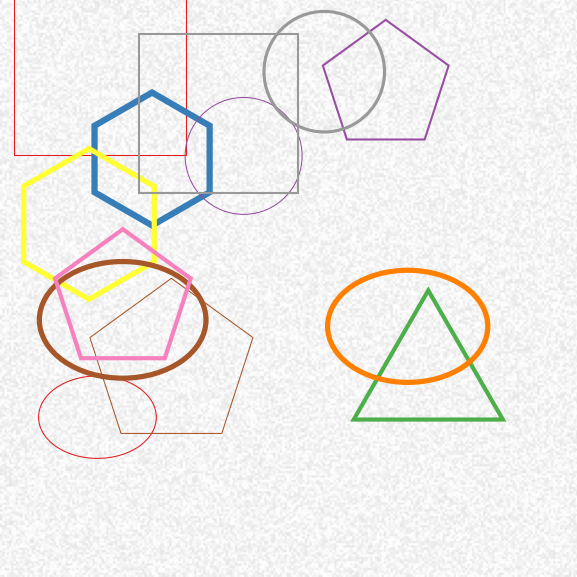[{"shape": "square", "thickness": 0.5, "radius": 0.74, "center": [0.173, 0.88]}, {"shape": "oval", "thickness": 0.5, "radius": 0.51, "center": [0.169, 0.277]}, {"shape": "hexagon", "thickness": 3, "radius": 0.58, "center": [0.263, 0.724]}, {"shape": "triangle", "thickness": 2, "radius": 0.75, "center": [0.742, 0.347]}, {"shape": "pentagon", "thickness": 1, "radius": 0.57, "center": [0.668, 0.85]}, {"shape": "circle", "thickness": 0.5, "radius": 0.51, "center": [0.422, 0.729]}, {"shape": "oval", "thickness": 2.5, "radius": 0.69, "center": [0.706, 0.434]}, {"shape": "hexagon", "thickness": 2.5, "radius": 0.65, "center": [0.154, 0.611]}, {"shape": "pentagon", "thickness": 0.5, "radius": 0.74, "center": [0.297, 0.369]}, {"shape": "oval", "thickness": 2.5, "radius": 0.72, "center": [0.212, 0.445]}, {"shape": "pentagon", "thickness": 2, "radius": 0.62, "center": [0.213, 0.479]}, {"shape": "circle", "thickness": 1.5, "radius": 0.52, "center": [0.561, 0.875]}, {"shape": "square", "thickness": 1, "radius": 0.69, "center": [0.378, 0.802]}]